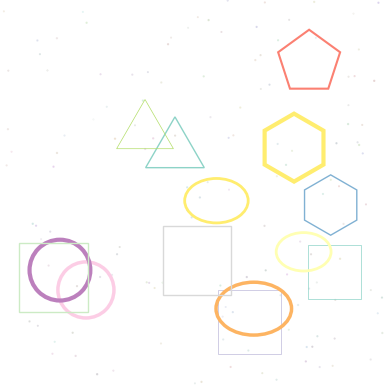[{"shape": "triangle", "thickness": 1, "radius": 0.44, "center": [0.454, 0.608]}, {"shape": "square", "thickness": 0.5, "radius": 0.35, "center": [0.869, 0.294]}, {"shape": "oval", "thickness": 2, "radius": 0.36, "center": [0.789, 0.346]}, {"shape": "square", "thickness": 0.5, "radius": 0.41, "center": [0.648, 0.163]}, {"shape": "pentagon", "thickness": 1.5, "radius": 0.42, "center": [0.803, 0.838]}, {"shape": "hexagon", "thickness": 1, "radius": 0.39, "center": [0.859, 0.467]}, {"shape": "oval", "thickness": 2.5, "radius": 0.49, "center": [0.659, 0.198]}, {"shape": "triangle", "thickness": 0.5, "radius": 0.43, "center": [0.377, 0.656]}, {"shape": "circle", "thickness": 2.5, "radius": 0.36, "center": [0.223, 0.247]}, {"shape": "square", "thickness": 1, "radius": 0.44, "center": [0.511, 0.323]}, {"shape": "circle", "thickness": 3, "radius": 0.39, "center": [0.156, 0.298]}, {"shape": "square", "thickness": 1, "radius": 0.45, "center": [0.138, 0.28]}, {"shape": "oval", "thickness": 2, "radius": 0.41, "center": [0.562, 0.479]}, {"shape": "hexagon", "thickness": 3, "radius": 0.44, "center": [0.764, 0.617]}]